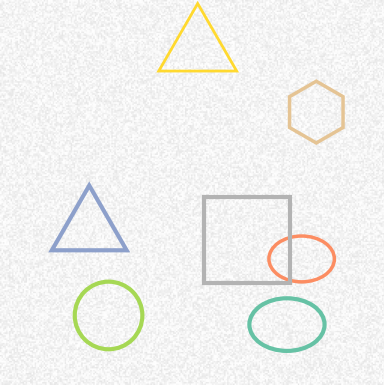[{"shape": "oval", "thickness": 3, "radius": 0.49, "center": [0.745, 0.157]}, {"shape": "oval", "thickness": 2.5, "radius": 0.43, "center": [0.784, 0.327]}, {"shape": "triangle", "thickness": 3, "radius": 0.56, "center": [0.232, 0.406]}, {"shape": "circle", "thickness": 3, "radius": 0.44, "center": [0.282, 0.181]}, {"shape": "triangle", "thickness": 2, "radius": 0.58, "center": [0.514, 0.874]}, {"shape": "hexagon", "thickness": 2.5, "radius": 0.4, "center": [0.822, 0.709]}, {"shape": "square", "thickness": 3, "radius": 0.56, "center": [0.642, 0.376]}]